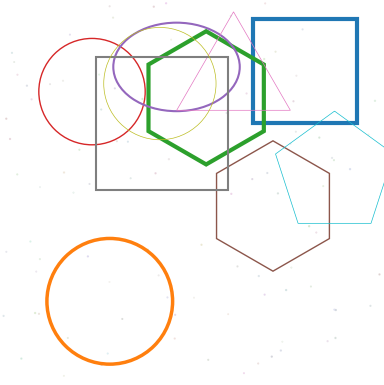[{"shape": "square", "thickness": 3, "radius": 0.67, "center": [0.792, 0.815]}, {"shape": "circle", "thickness": 2.5, "radius": 0.82, "center": [0.285, 0.217]}, {"shape": "hexagon", "thickness": 3, "radius": 0.86, "center": [0.535, 0.746]}, {"shape": "circle", "thickness": 1, "radius": 0.69, "center": [0.239, 0.762]}, {"shape": "oval", "thickness": 1.5, "radius": 0.82, "center": [0.459, 0.826]}, {"shape": "hexagon", "thickness": 1, "radius": 0.85, "center": [0.709, 0.465]}, {"shape": "triangle", "thickness": 0.5, "radius": 0.85, "center": [0.607, 0.799]}, {"shape": "square", "thickness": 1.5, "radius": 0.86, "center": [0.421, 0.679]}, {"shape": "circle", "thickness": 0.5, "radius": 0.73, "center": [0.415, 0.783]}, {"shape": "pentagon", "thickness": 0.5, "radius": 0.81, "center": [0.869, 0.55]}]